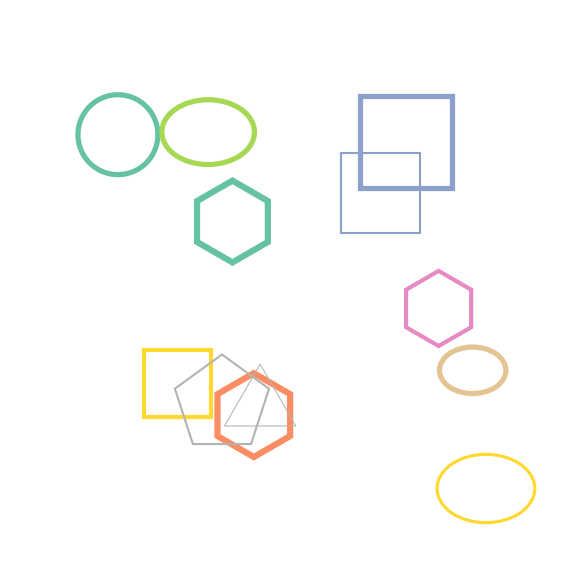[{"shape": "hexagon", "thickness": 3, "radius": 0.35, "center": [0.403, 0.616]}, {"shape": "circle", "thickness": 2.5, "radius": 0.35, "center": [0.204, 0.766]}, {"shape": "hexagon", "thickness": 3, "radius": 0.36, "center": [0.439, 0.28]}, {"shape": "square", "thickness": 1, "radius": 0.34, "center": [0.659, 0.665]}, {"shape": "square", "thickness": 2.5, "radius": 0.4, "center": [0.702, 0.753]}, {"shape": "hexagon", "thickness": 2, "radius": 0.33, "center": [0.76, 0.465]}, {"shape": "oval", "thickness": 2.5, "radius": 0.4, "center": [0.36, 0.77]}, {"shape": "square", "thickness": 2, "radius": 0.29, "center": [0.307, 0.335]}, {"shape": "oval", "thickness": 1.5, "radius": 0.42, "center": [0.841, 0.153]}, {"shape": "oval", "thickness": 2.5, "radius": 0.29, "center": [0.818, 0.358]}, {"shape": "pentagon", "thickness": 1, "radius": 0.43, "center": [0.384, 0.3]}, {"shape": "triangle", "thickness": 0.5, "radius": 0.36, "center": [0.45, 0.297]}]